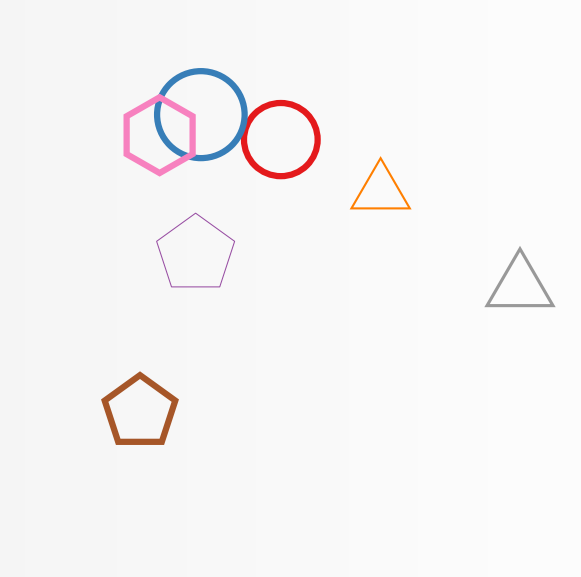[{"shape": "circle", "thickness": 3, "radius": 0.32, "center": [0.483, 0.757]}, {"shape": "circle", "thickness": 3, "radius": 0.38, "center": [0.346, 0.801]}, {"shape": "pentagon", "thickness": 0.5, "radius": 0.35, "center": [0.337, 0.559]}, {"shape": "triangle", "thickness": 1, "radius": 0.29, "center": [0.655, 0.667]}, {"shape": "pentagon", "thickness": 3, "radius": 0.32, "center": [0.241, 0.286]}, {"shape": "hexagon", "thickness": 3, "radius": 0.33, "center": [0.275, 0.765]}, {"shape": "triangle", "thickness": 1.5, "radius": 0.33, "center": [0.895, 0.503]}]